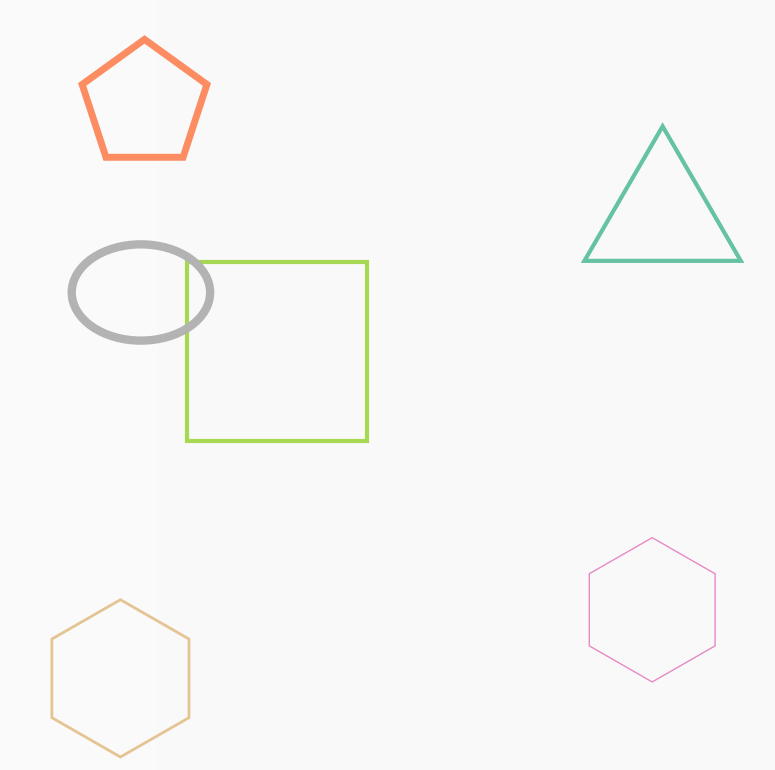[{"shape": "triangle", "thickness": 1.5, "radius": 0.58, "center": [0.855, 0.719]}, {"shape": "pentagon", "thickness": 2.5, "radius": 0.42, "center": [0.186, 0.864]}, {"shape": "hexagon", "thickness": 0.5, "radius": 0.47, "center": [0.842, 0.208]}, {"shape": "square", "thickness": 1.5, "radius": 0.58, "center": [0.358, 0.543]}, {"shape": "hexagon", "thickness": 1, "radius": 0.51, "center": [0.155, 0.119]}, {"shape": "oval", "thickness": 3, "radius": 0.45, "center": [0.182, 0.62]}]